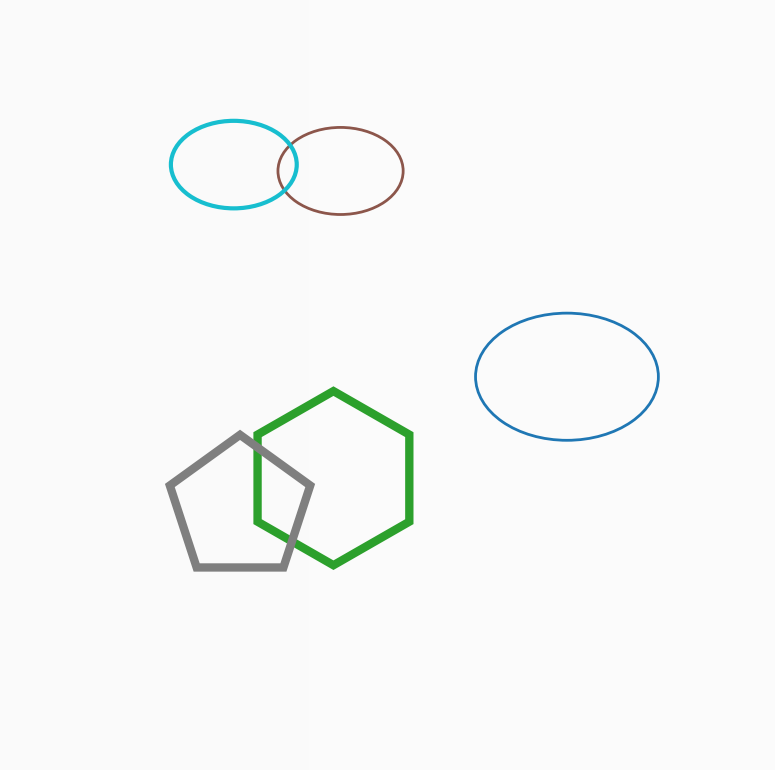[{"shape": "oval", "thickness": 1, "radius": 0.59, "center": [0.732, 0.511]}, {"shape": "hexagon", "thickness": 3, "radius": 0.57, "center": [0.43, 0.379]}, {"shape": "oval", "thickness": 1, "radius": 0.4, "center": [0.439, 0.778]}, {"shape": "pentagon", "thickness": 3, "radius": 0.48, "center": [0.31, 0.34]}, {"shape": "oval", "thickness": 1.5, "radius": 0.41, "center": [0.302, 0.786]}]